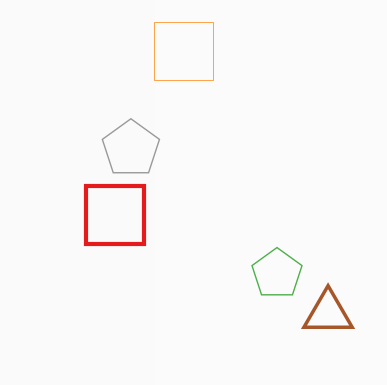[{"shape": "square", "thickness": 3, "radius": 0.38, "center": [0.298, 0.442]}, {"shape": "pentagon", "thickness": 1, "radius": 0.34, "center": [0.715, 0.289]}, {"shape": "square", "thickness": 0.5, "radius": 0.38, "center": [0.473, 0.868]}, {"shape": "triangle", "thickness": 2.5, "radius": 0.36, "center": [0.847, 0.186]}, {"shape": "pentagon", "thickness": 1, "radius": 0.39, "center": [0.338, 0.614]}]